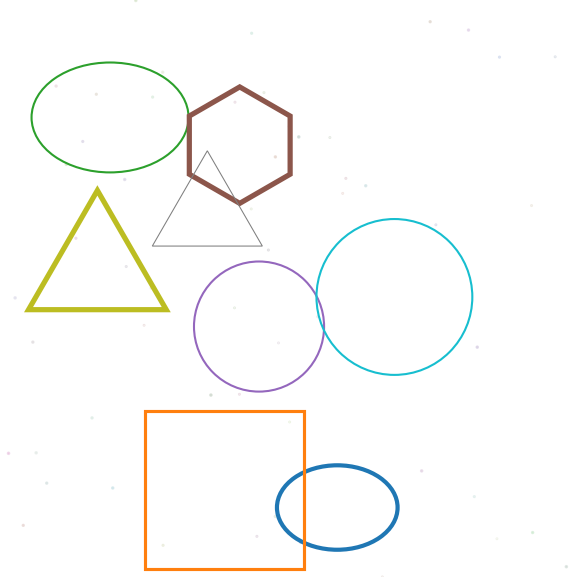[{"shape": "oval", "thickness": 2, "radius": 0.52, "center": [0.584, 0.12]}, {"shape": "square", "thickness": 1.5, "radius": 0.69, "center": [0.389, 0.151]}, {"shape": "oval", "thickness": 1, "radius": 0.68, "center": [0.191, 0.796]}, {"shape": "circle", "thickness": 1, "radius": 0.56, "center": [0.449, 0.434]}, {"shape": "hexagon", "thickness": 2.5, "radius": 0.5, "center": [0.415, 0.748]}, {"shape": "triangle", "thickness": 0.5, "radius": 0.55, "center": [0.359, 0.628]}, {"shape": "triangle", "thickness": 2.5, "radius": 0.69, "center": [0.169, 0.532]}, {"shape": "circle", "thickness": 1, "radius": 0.67, "center": [0.683, 0.485]}]